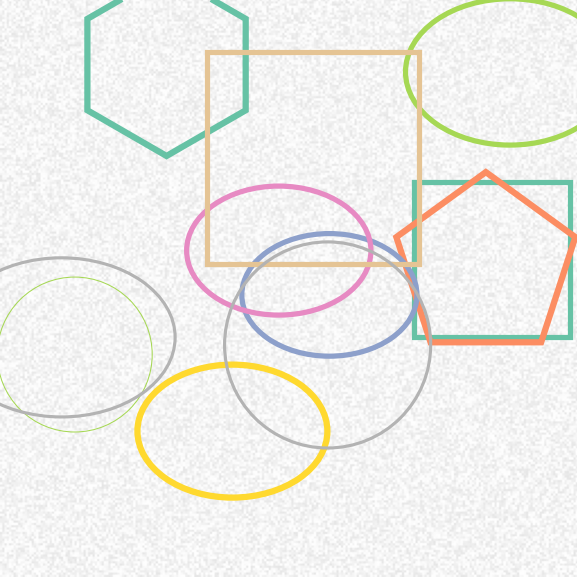[{"shape": "square", "thickness": 2.5, "radius": 0.67, "center": [0.852, 0.55]}, {"shape": "hexagon", "thickness": 3, "radius": 0.79, "center": [0.288, 0.887]}, {"shape": "pentagon", "thickness": 3, "radius": 0.81, "center": [0.841, 0.538]}, {"shape": "oval", "thickness": 2.5, "radius": 0.76, "center": [0.57, 0.489]}, {"shape": "oval", "thickness": 2.5, "radius": 0.8, "center": [0.483, 0.565]}, {"shape": "circle", "thickness": 0.5, "radius": 0.67, "center": [0.129, 0.385]}, {"shape": "oval", "thickness": 2.5, "radius": 0.9, "center": [0.883, 0.875]}, {"shape": "oval", "thickness": 3, "radius": 0.82, "center": [0.402, 0.253]}, {"shape": "square", "thickness": 2.5, "radius": 0.92, "center": [0.542, 0.726]}, {"shape": "oval", "thickness": 1.5, "radius": 0.98, "center": [0.106, 0.415]}, {"shape": "circle", "thickness": 1.5, "radius": 0.89, "center": [0.567, 0.402]}]